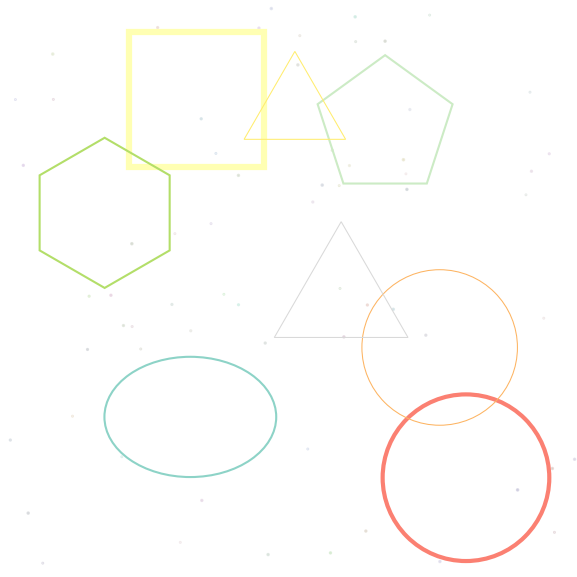[{"shape": "oval", "thickness": 1, "radius": 0.74, "center": [0.33, 0.277]}, {"shape": "square", "thickness": 3, "radius": 0.59, "center": [0.341, 0.827]}, {"shape": "circle", "thickness": 2, "radius": 0.72, "center": [0.807, 0.172]}, {"shape": "circle", "thickness": 0.5, "radius": 0.67, "center": [0.761, 0.397]}, {"shape": "hexagon", "thickness": 1, "radius": 0.65, "center": [0.181, 0.631]}, {"shape": "triangle", "thickness": 0.5, "radius": 0.67, "center": [0.591, 0.482]}, {"shape": "pentagon", "thickness": 1, "radius": 0.61, "center": [0.667, 0.781]}, {"shape": "triangle", "thickness": 0.5, "radius": 0.51, "center": [0.511, 0.809]}]